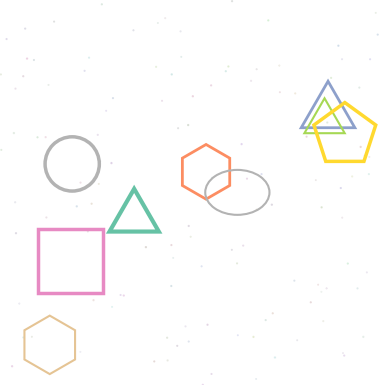[{"shape": "triangle", "thickness": 3, "radius": 0.37, "center": [0.348, 0.436]}, {"shape": "hexagon", "thickness": 2, "radius": 0.36, "center": [0.535, 0.554]}, {"shape": "triangle", "thickness": 2, "radius": 0.4, "center": [0.852, 0.708]}, {"shape": "square", "thickness": 2.5, "radius": 0.42, "center": [0.183, 0.323]}, {"shape": "triangle", "thickness": 1.5, "radius": 0.3, "center": [0.843, 0.684]}, {"shape": "pentagon", "thickness": 2.5, "radius": 0.42, "center": [0.896, 0.649]}, {"shape": "hexagon", "thickness": 1.5, "radius": 0.38, "center": [0.129, 0.104]}, {"shape": "oval", "thickness": 1.5, "radius": 0.42, "center": [0.617, 0.5]}, {"shape": "circle", "thickness": 2.5, "radius": 0.35, "center": [0.188, 0.574]}]